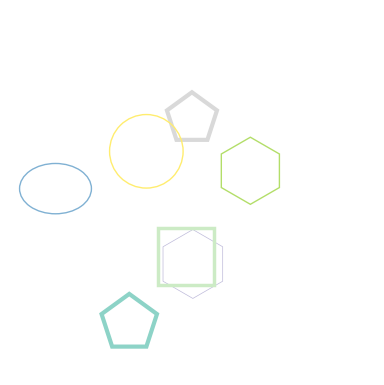[{"shape": "pentagon", "thickness": 3, "radius": 0.38, "center": [0.336, 0.161]}, {"shape": "hexagon", "thickness": 0.5, "radius": 0.45, "center": [0.501, 0.314]}, {"shape": "oval", "thickness": 1, "radius": 0.47, "center": [0.144, 0.51]}, {"shape": "hexagon", "thickness": 1, "radius": 0.44, "center": [0.65, 0.556]}, {"shape": "pentagon", "thickness": 3, "radius": 0.34, "center": [0.499, 0.692]}, {"shape": "square", "thickness": 2.5, "radius": 0.36, "center": [0.484, 0.334]}, {"shape": "circle", "thickness": 1, "radius": 0.48, "center": [0.38, 0.607]}]